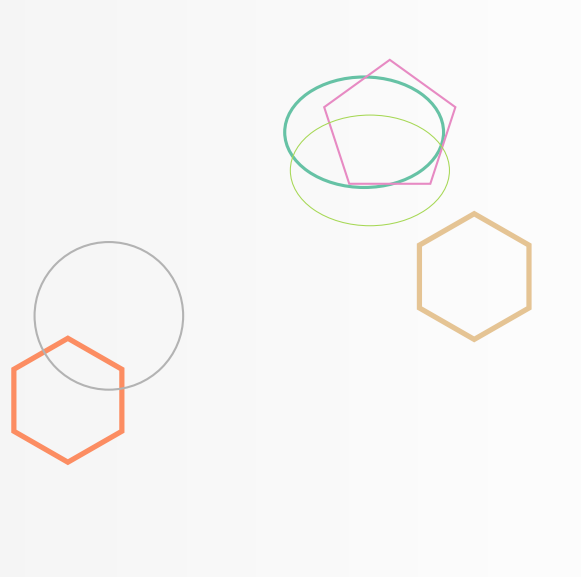[{"shape": "oval", "thickness": 1.5, "radius": 0.68, "center": [0.626, 0.77]}, {"shape": "hexagon", "thickness": 2.5, "radius": 0.54, "center": [0.117, 0.306]}, {"shape": "pentagon", "thickness": 1, "radius": 0.59, "center": [0.671, 0.777]}, {"shape": "oval", "thickness": 0.5, "radius": 0.68, "center": [0.636, 0.704]}, {"shape": "hexagon", "thickness": 2.5, "radius": 0.54, "center": [0.816, 0.52]}, {"shape": "circle", "thickness": 1, "radius": 0.64, "center": [0.187, 0.452]}]